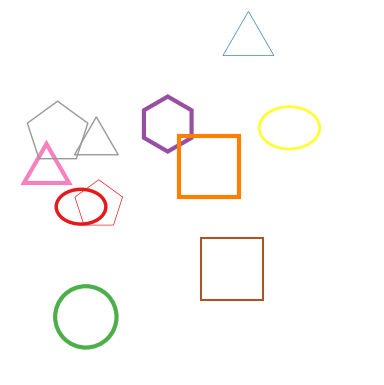[{"shape": "oval", "thickness": 2.5, "radius": 0.32, "center": [0.21, 0.463]}, {"shape": "pentagon", "thickness": 0.5, "radius": 0.33, "center": [0.256, 0.468]}, {"shape": "triangle", "thickness": 0.5, "radius": 0.38, "center": [0.645, 0.894]}, {"shape": "circle", "thickness": 3, "radius": 0.4, "center": [0.223, 0.177]}, {"shape": "hexagon", "thickness": 3, "radius": 0.36, "center": [0.436, 0.678]}, {"shape": "square", "thickness": 3, "radius": 0.39, "center": [0.543, 0.567]}, {"shape": "oval", "thickness": 2, "radius": 0.39, "center": [0.752, 0.668]}, {"shape": "square", "thickness": 1.5, "radius": 0.4, "center": [0.603, 0.302]}, {"shape": "triangle", "thickness": 3, "radius": 0.34, "center": [0.121, 0.559]}, {"shape": "triangle", "thickness": 1, "radius": 0.33, "center": [0.25, 0.631]}, {"shape": "pentagon", "thickness": 1, "radius": 0.41, "center": [0.15, 0.655]}]